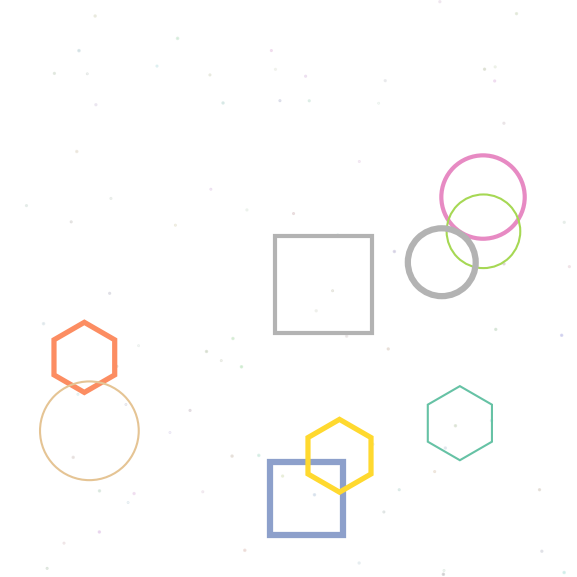[{"shape": "hexagon", "thickness": 1, "radius": 0.32, "center": [0.796, 0.266]}, {"shape": "hexagon", "thickness": 2.5, "radius": 0.3, "center": [0.146, 0.38]}, {"shape": "square", "thickness": 3, "radius": 0.32, "center": [0.53, 0.136]}, {"shape": "circle", "thickness": 2, "radius": 0.36, "center": [0.836, 0.658]}, {"shape": "circle", "thickness": 1, "radius": 0.32, "center": [0.837, 0.599]}, {"shape": "hexagon", "thickness": 2.5, "radius": 0.32, "center": [0.588, 0.21]}, {"shape": "circle", "thickness": 1, "radius": 0.43, "center": [0.155, 0.253]}, {"shape": "square", "thickness": 2, "radius": 0.42, "center": [0.56, 0.506]}, {"shape": "circle", "thickness": 3, "radius": 0.29, "center": [0.765, 0.545]}]